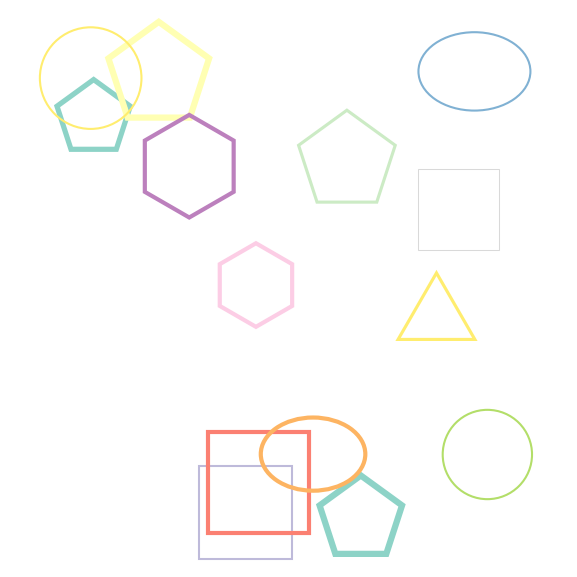[{"shape": "pentagon", "thickness": 3, "radius": 0.38, "center": [0.625, 0.101]}, {"shape": "pentagon", "thickness": 2.5, "radius": 0.33, "center": [0.162, 0.795]}, {"shape": "pentagon", "thickness": 3, "radius": 0.46, "center": [0.275, 0.87]}, {"shape": "square", "thickness": 1, "radius": 0.4, "center": [0.424, 0.111]}, {"shape": "square", "thickness": 2, "radius": 0.44, "center": [0.448, 0.163]}, {"shape": "oval", "thickness": 1, "radius": 0.48, "center": [0.822, 0.876]}, {"shape": "oval", "thickness": 2, "radius": 0.45, "center": [0.542, 0.213]}, {"shape": "circle", "thickness": 1, "radius": 0.39, "center": [0.844, 0.212]}, {"shape": "hexagon", "thickness": 2, "radius": 0.36, "center": [0.443, 0.506]}, {"shape": "square", "thickness": 0.5, "radius": 0.35, "center": [0.795, 0.637]}, {"shape": "hexagon", "thickness": 2, "radius": 0.44, "center": [0.328, 0.711]}, {"shape": "pentagon", "thickness": 1.5, "radius": 0.44, "center": [0.601, 0.72]}, {"shape": "circle", "thickness": 1, "radius": 0.44, "center": [0.157, 0.864]}, {"shape": "triangle", "thickness": 1.5, "radius": 0.38, "center": [0.756, 0.45]}]